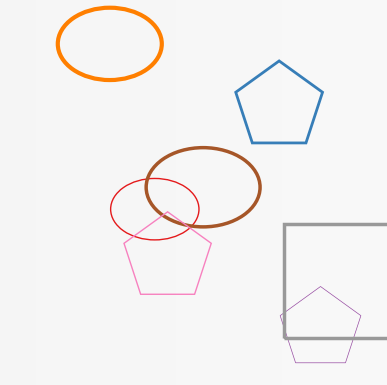[{"shape": "oval", "thickness": 1, "radius": 0.57, "center": [0.399, 0.457]}, {"shape": "pentagon", "thickness": 2, "radius": 0.59, "center": [0.72, 0.724]}, {"shape": "pentagon", "thickness": 0.5, "radius": 0.55, "center": [0.827, 0.146]}, {"shape": "oval", "thickness": 3, "radius": 0.67, "center": [0.283, 0.886]}, {"shape": "oval", "thickness": 2.5, "radius": 0.73, "center": [0.524, 0.514]}, {"shape": "pentagon", "thickness": 1, "radius": 0.59, "center": [0.433, 0.331]}, {"shape": "square", "thickness": 2.5, "radius": 0.74, "center": [0.88, 0.271]}]